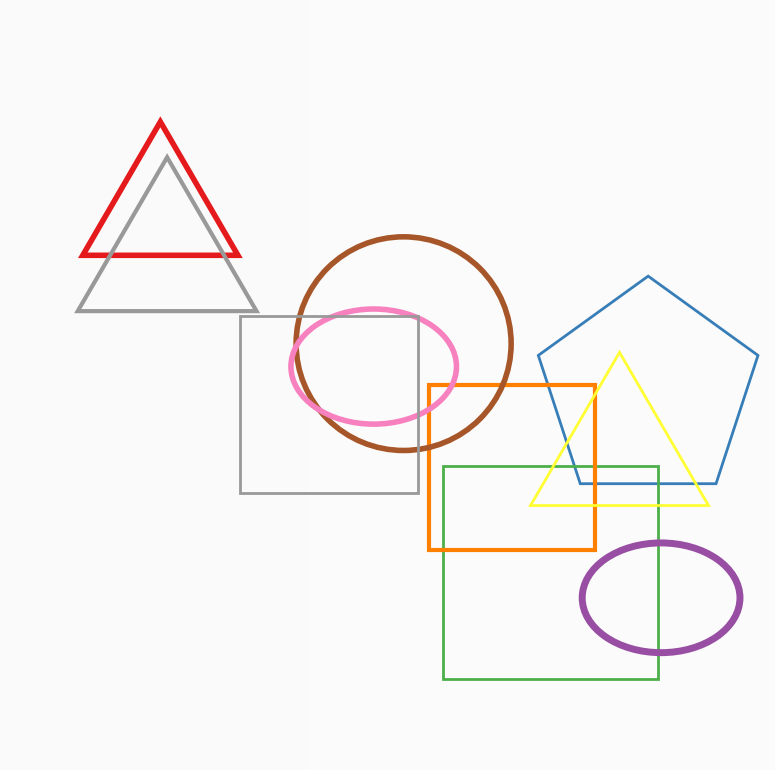[{"shape": "triangle", "thickness": 2, "radius": 0.58, "center": [0.207, 0.726]}, {"shape": "pentagon", "thickness": 1, "radius": 0.75, "center": [0.836, 0.492]}, {"shape": "square", "thickness": 1, "radius": 0.69, "center": [0.71, 0.256]}, {"shape": "oval", "thickness": 2.5, "radius": 0.51, "center": [0.853, 0.224]}, {"shape": "square", "thickness": 1.5, "radius": 0.54, "center": [0.661, 0.392]}, {"shape": "triangle", "thickness": 1, "radius": 0.66, "center": [0.799, 0.41]}, {"shape": "circle", "thickness": 2, "radius": 0.69, "center": [0.521, 0.554]}, {"shape": "oval", "thickness": 2, "radius": 0.53, "center": [0.482, 0.524]}, {"shape": "square", "thickness": 1, "radius": 0.57, "center": [0.424, 0.474]}, {"shape": "triangle", "thickness": 1.5, "radius": 0.67, "center": [0.216, 0.663]}]